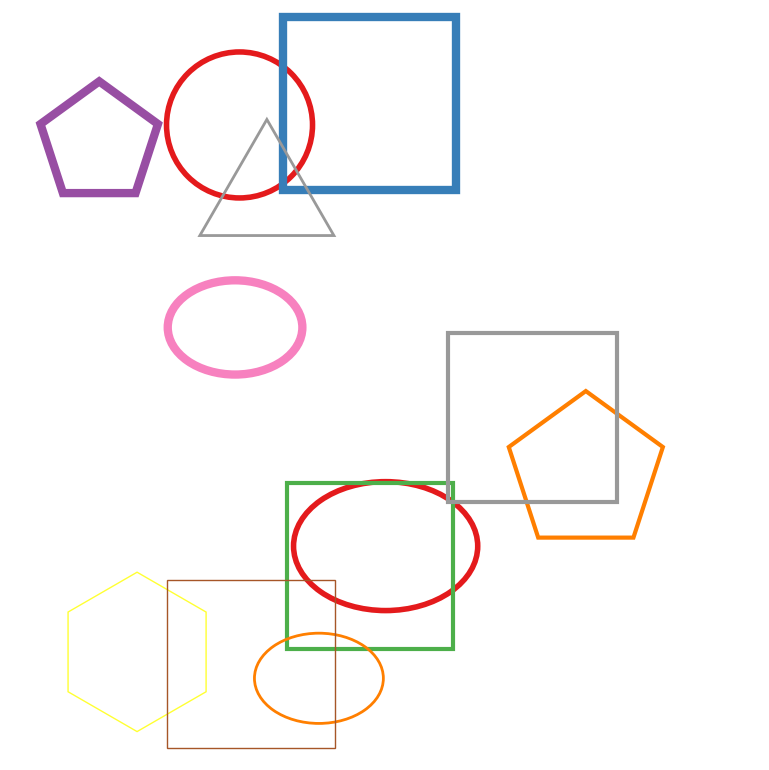[{"shape": "circle", "thickness": 2, "radius": 0.47, "center": [0.311, 0.838]}, {"shape": "oval", "thickness": 2, "radius": 0.6, "center": [0.501, 0.291]}, {"shape": "square", "thickness": 3, "radius": 0.56, "center": [0.48, 0.866]}, {"shape": "square", "thickness": 1.5, "radius": 0.54, "center": [0.48, 0.265]}, {"shape": "pentagon", "thickness": 3, "radius": 0.4, "center": [0.129, 0.814]}, {"shape": "pentagon", "thickness": 1.5, "radius": 0.53, "center": [0.761, 0.387]}, {"shape": "oval", "thickness": 1, "radius": 0.42, "center": [0.414, 0.119]}, {"shape": "hexagon", "thickness": 0.5, "radius": 0.52, "center": [0.178, 0.153]}, {"shape": "square", "thickness": 0.5, "radius": 0.55, "center": [0.326, 0.137]}, {"shape": "oval", "thickness": 3, "radius": 0.44, "center": [0.305, 0.575]}, {"shape": "triangle", "thickness": 1, "radius": 0.5, "center": [0.347, 0.744]}, {"shape": "square", "thickness": 1.5, "radius": 0.55, "center": [0.691, 0.457]}]